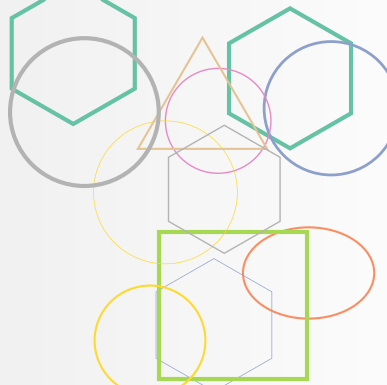[{"shape": "hexagon", "thickness": 3, "radius": 0.91, "center": [0.748, 0.796]}, {"shape": "hexagon", "thickness": 3, "radius": 0.92, "center": [0.189, 0.861]}, {"shape": "oval", "thickness": 1.5, "radius": 0.85, "center": [0.796, 0.291]}, {"shape": "circle", "thickness": 2, "radius": 0.87, "center": [0.855, 0.719]}, {"shape": "hexagon", "thickness": 0.5, "radius": 0.86, "center": [0.552, 0.156]}, {"shape": "circle", "thickness": 1, "radius": 0.68, "center": [0.563, 0.686]}, {"shape": "square", "thickness": 3, "radius": 0.96, "center": [0.6, 0.207]}, {"shape": "circle", "thickness": 1.5, "radius": 0.71, "center": [0.387, 0.115]}, {"shape": "circle", "thickness": 0.5, "radius": 0.93, "center": [0.427, 0.5]}, {"shape": "triangle", "thickness": 1.5, "radius": 0.96, "center": [0.523, 0.71]}, {"shape": "circle", "thickness": 3, "radius": 0.96, "center": [0.218, 0.709]}, {"shape": "hexagon", "thickness": 1, "radius": 0.83, "center": [0.579, 0.508]}]